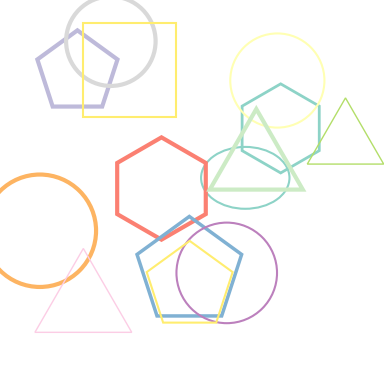[{"shape": "oval", "thickness": 1.5, "radius": 0.57, "center": [0.637, 0.538]}, {"shape": "hexagon", "thickness": 2, "radius": 0.58, "center": [0.729, 0.667]}, {"shape": "circle", "thickness": 1.5, "radius": 0.61, "center": [0.72, 0.791]}, {"shape": "pentagon", "thickness": 3, "radius": 0.55, "center": [0.201, 0.812]}, {"shape": "hexagon", "thickness": 3, "radius": 0.66, "center": [0.419, 0.51]}, {"shape": "pentagon", "thickness": 2.5, "radius": 0.71, "center": [0.492, 0.295]}, {"shape": "circle", "thickness": 3, "radius": 0.73, "center": [0.104, 0.401]}, {"shape": "triangle", "thickness": 1, "radius": 0.57, "center": [0.897, 0.631]}, {"shape": "triangle", "thickness": 1, "radius": 0.73, "center": [0.216, 0.209]}, {"shape": "circle", "thickness": 3, "radius": 0.58, "center": [0.288, 0.893]}, {"shape": "circle", "thickness": 1.5, "radius": 0.65, "center": [0.589, 0.291]}, {"shape": "triangle", "thickness": 3, "radius": 0.7, "center": [0.666, 0.577]}, {"shape": "pentagon", "thickness": 1.5, "radius": 0.59, "center": [0.493, 0.257]}, {"shape": "square", "thickness": 1.5, "radius": 0.61, "center": [0.337, 0.819]}]